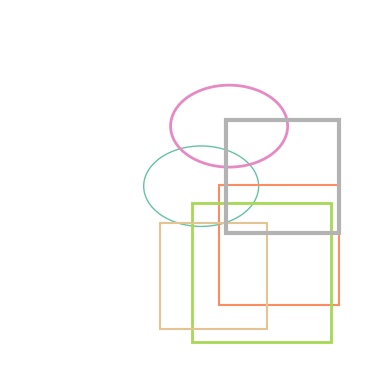[{"shape": "oval", "thickness": 1, "radius": 0.75, "center": [0.523, 0.516]}, {"shape": "square", "thickness": 1.5, "radius": 0.78, "center": [0.725, 0.364]}, {"shape": "oval", "thickness": 2, "radius": 0.76, "center": [0.595, 0.672]}, {"shape": "square", "thickness": 2, "radius": 0.9, "center": [0.68, 0.292]}, {"shape": "square", "thickness": 1.5, "radius": 0.69, "center": [0.555, 0.284]}, {"shape": "square", "thickness": 3, "radius": 0.74, "center": [0.734, 0.542]}]